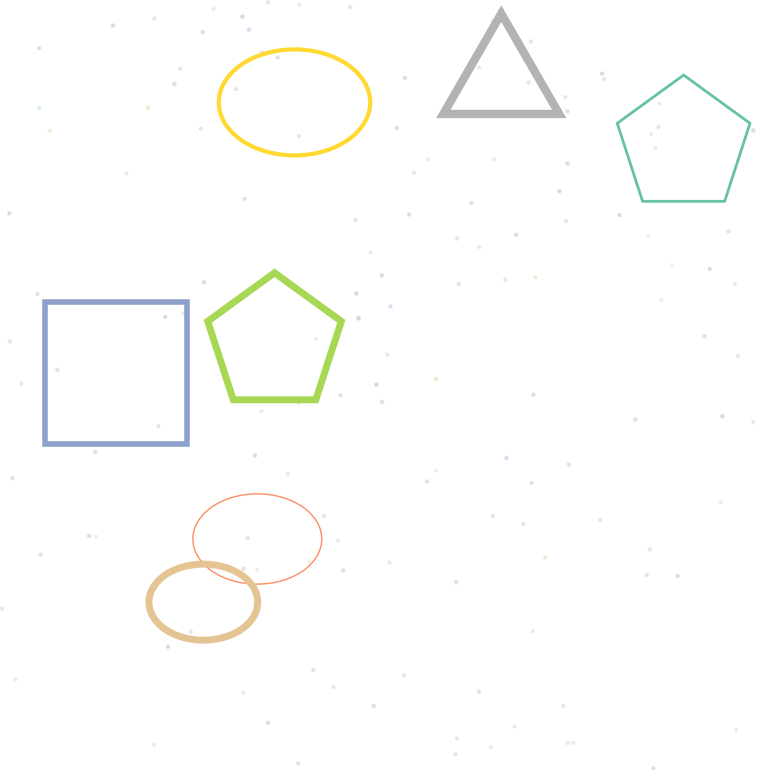[{"shape": "pentagon", "thickness": 1, "radius": 0.45, "center": [0.888, 0.812]}, {"shape": "oval", "thickness": 0.5, "radius": 0.42, "center": [0.334, 0.3]}, {"shape": "square", "thickness": 2, "radius": 0.46, "center": [0.151, 0.516]}, {"shape": "pentagon", "thickness": 2.5, "radius": 0.46, "center": [0.357, 0.555]}, {"shape": "oval", "thickness": 1.5, "radius": 0.49, "center": [0.382, 0.867]}, {"shape": "oval", "thickness": 2.5, "radius": 0.35, "center": [0.264, 0.218]}, {"shape": "triangle", "thickness": 3, "radius": 0.43, "center": [0.651, 0.895]}]